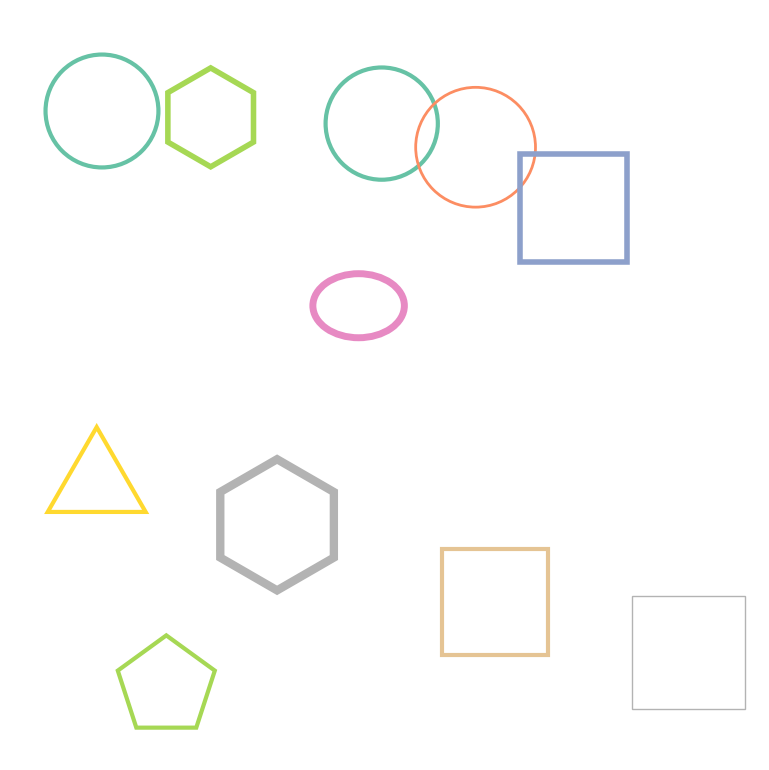[{"shape": "circle", "thickness": 1.5, "radius": 0.36, "center": [0.496, 0.839]}, {"shape": "circle", "thickness": 1.5, "radius": 0.37, "center": [0.132, 0.856]}, {"shape": "circle", "thickness": 1, "radius": 0.39, "center": [0.618, 0.809]}, {"shape": "square", "thickness": 2, "radius": 0.35, "center": [0.745, 0.73]}, {"shape": "oval", "thickness": 2.5, "radius": 0.3, "center": [0.466, 0.603]}, {"shape": "pentagon", "thickness": 1.5, "radius": 0.33, "center": [0.216, 0.109]}, {"shape": "hexagon", "thickness": 2, "radius": 0.32, "center": [0.274, 0.848]}, {"shape": "triangle", "thickness": 1.5, "radius": 0.37, "center": [0.126, 0.372]}, {"shape": "square", "thickness": 1.5, "radius": 0.34, "center": [0.643, 0.218]}, {"shape": "hexagon", "thickness": 3, "radius": 0.43, "center": [0.36, 0.318]}, {"shape": "square", "thickness": 0.5, "radius": 0.37, "center": [0.894, 0.153]}]